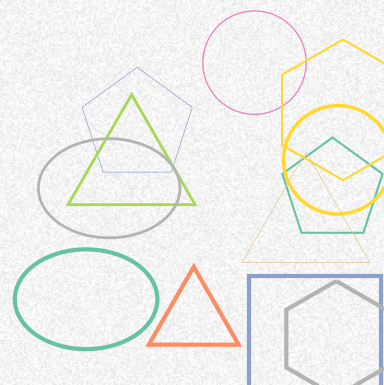[{"shape": "pentagon", "thickness": 1.5, "radius": 0.68, "center": [0.864, 0.506]}, {"shape": "oval", "thickness": 3, "radius": 0.93, "center": [0.224, 0.223]}, {"shape": "triangle", "thickness": 3, "radius": 0.67, "center": [0.503, 0.172]}, {"shape": "pentagon", "thickness": 0.5, "radius": 0.75, "center": [0.356, 0.675]}, {"shape": "square", "thickness": 3, "radius": 0.85, "center": [0.818, 0.112]}, {"shape": "circle", "thickness": 1, "radius": 0.67, "center": [0.661, 0.837]}, {"shape": "triangle", "thickness": 2, "radius": 0.95, "center": [0.342, 0.564]}, {"shape": "circle", "thickness": 2.5, "radius": 0.7, "center": [0.877, 0.585]}, {"shape": "hexagon", "thickness": 1.5, "radius": 0.91, "center": [0.891, 0.715]}, {"shape": "triangle", "thickness": 0.5, "radius": 0.96, "center": [0.795, 0.414]}, {"shape": "hexagon", "thickness": 3, "radius": 0.75, "center": [0.873, 0.12]}, {"shape": "oval", "thickness": 2, "radius": 0.92, "center": [0.284, 0.511]}]